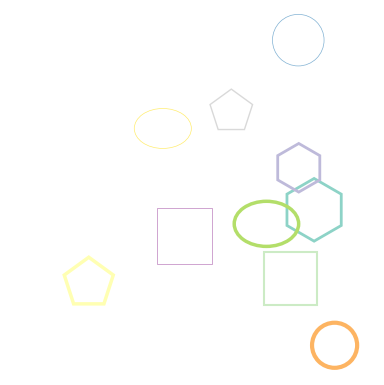[{"shape": "hexagon", "thickness": 2, "radius": 0.41, "center": [0.816, 0.455]}, {"shape": "pentagon", "thickness": 2.5, "radius": 0.33, "center": [0.231, 0.265]}, {"shape": "hexagon", "thickness": 2, "radius": 0.32, "center": [0.776, 0.564]}, {"shape": "circle", "thickness": 0.5, "radius": 0.34, "center": [0.775, 0.896]}, {"shape": "circle", "thickness": 3, "radius": 0.29, "center": [0.869, 0.103]}, {"shape": "oval", "thickness": 2.5, "radius": 0.42, "center": [0.692, 0.419]}, {"shape": "pentagon", "thickness": 1, "radius": 0.29, "center": [0.601, 0.71]}, {"shape": "square", "thickness": 0.5, "radius": 0.36, "center": [0.479, 0.387]}, {"shape": "square", "thickness": 1.5, "radius": 0.34, "center": [0.755, 0.276]}, {"shape": "oval", "thickness": 0.5, "radius": 0.37, "center": [0.423, 0.666]}]